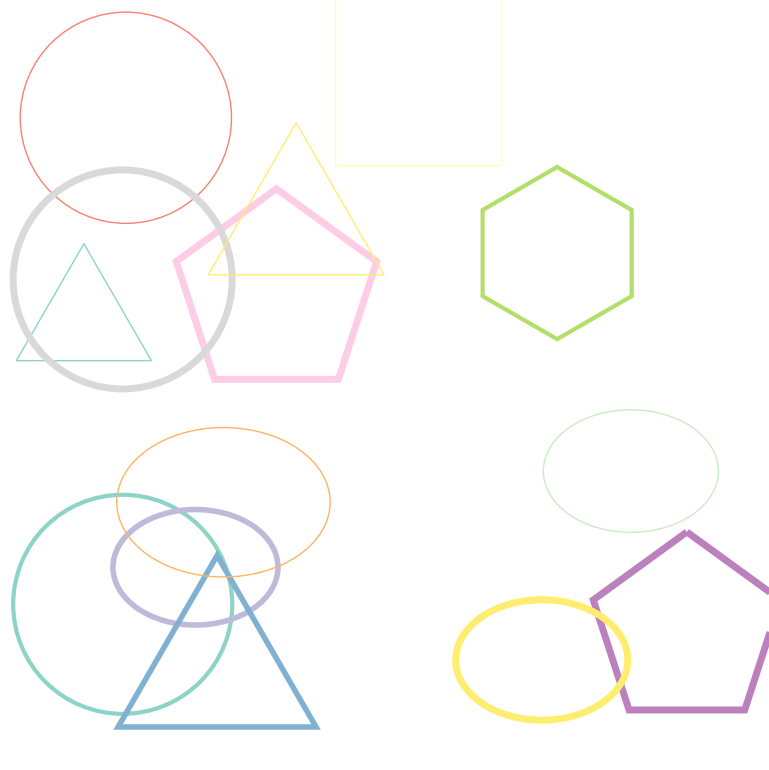[{"shape": "circle", "thickness": 1.5, "radius": 0.71, "center": [0.159, 0.215]}, {"shape": "triangle", "thickness": 0.5, "radius": 0.51, "center": [0.109, 0.582]}, {"shape": "square", "thickness": 0.5, "radius": 0.54, "center": [0.543, 0.894]}, {"shape": "oval", "thickness": 2, "radius": 0.54, "center": [0.254, 0.263]}, {"shape": "circle", "thickness": 0.5, "radius": 0.69, "center": [0.163, 0.847]}, {"shape": "triangle", "thickness": 2, "radius": 0.74, "center": [0.282, 0.13]}, {"shape": "oval", "thickness": 0.5, "radius": 0.69, "center": [0.29, 0.348]}, {"shape": "hexagon", "thickness": 1.5, "radius": 0.56, "center": [0.724, 0.671]}, {"shape": "pentagon", "thickness": 2.5, "radius": 0.68, "center": [0.359, 0.618]}, {"shape": "circle", "thickness": 2.5, "radius": 0.71, "center": [0.159, 0.637]}, {"shape": "pentagon", "thickness": 2.5, "radius": 0.64, "center": [0.892, 0.181]}, {"shape": "oval", "thickness": 0.5, "radius": 0.57, "center": [0.819, 0.388]}, {"shape": "triangle", "thickness": 0.5, "radius": 0.66, "center": [0.385, 0.709]}, {"shape": "oval", "thickness": 2.5, "radius": 0.56, "center": [0.704, 0.143]}]